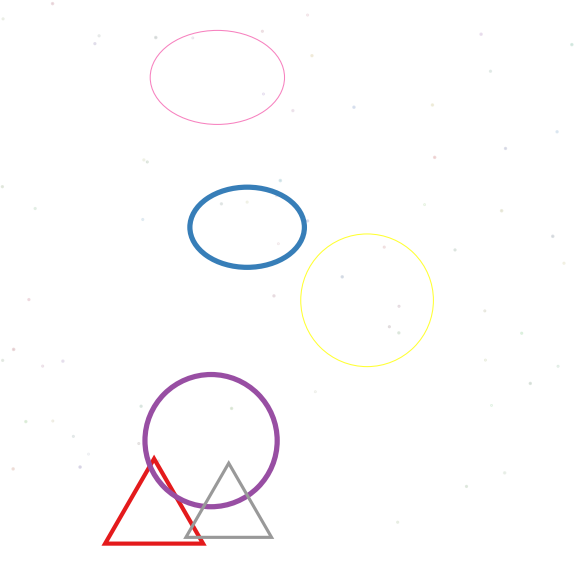[{"shape": "triangle", "thickness": 2, "radius": 0.49, "center": [0.267, 0.107]}, {"shape": "oval", "thickness": 2.5, "radius": 0.5, "center": [0.428, 0.606]}, {"shape": "circle", "thickness": 2.5, "radius": 0.57, "center": [0.366, 0.236]}, {"shape": "circle", "thickness": 0.5, "radius": 0.57, "center": [0.636, 0.479]}, {"shape": "oval", "thickness": 0.5, "radius": 0.58, "center": [0.376, 0.865]}, {"shape": "triangle", "thickness": 1.5, "radius": 0.43, "center": [0.396, 0.111]}]